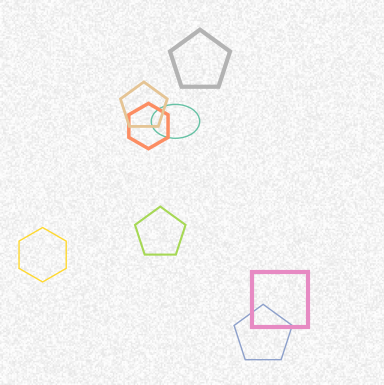[{"shape": "oval", "thickness": 1, "radius": 0.31, "center": [0.456, 0.685]}, {"shape": "hexagon", "thickness": 2.5, "radius": 0.29, "center": [0.386, 0.673]}, {"shape": "pentagon", "thickness": 1, "radius": 0.4, "center": [0.684, 0.13]}, {"shape": "square", "thickness": 3, "radius": 0.36, "center": [0.727, 0.222]}, {"shape": "pentagon", "thickness": 1.5, "radius": 0.34, "center": [0.416, 0.395]}, {"shape": "hexagon", "thickness": 1, "radius": 0.35, "center": [0.111, 0.338]}, {"shape": "pentagon", "thickness": 2, "radius": 0.32, "center": [0.374, 0.723]}, {"shape": "pentagon", "thickness": 3, "radius": 0.41, "center": [0.519, 0.841]}]